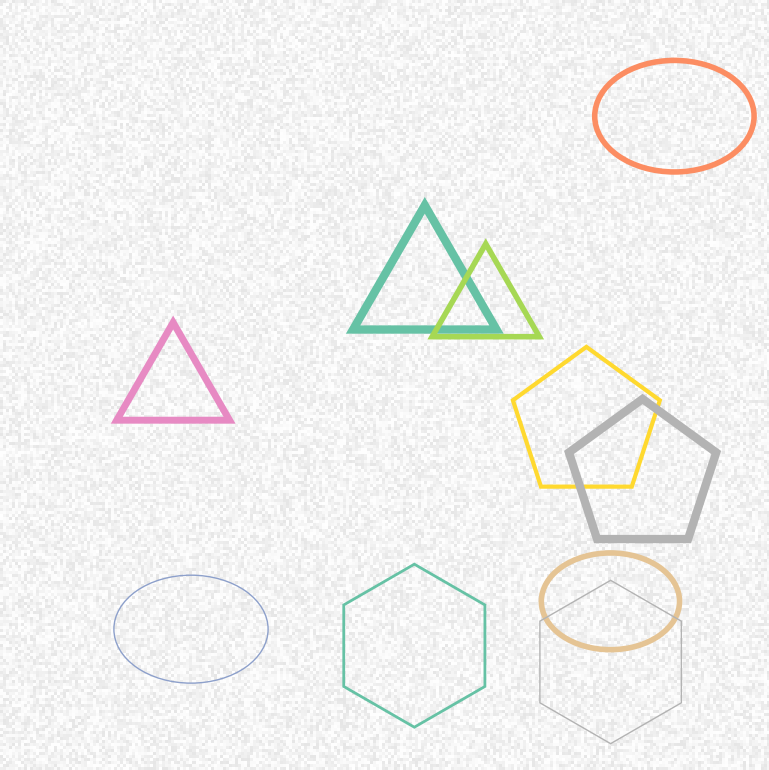[{"shape": "triangle", "thickness": 3, "radius": 0.54, "center": [0.552, 0.626]}, {"shape": "hexagon", "thickness": 1, "radius": 0.53, "center": [0.538, 0.161]}, {"shape": "oval", "thickness": 2, "radius": 0.52, "center": [0.876, 0.849]}, {"shape": "oval", "thickness": 0.5, "radius": 0.5, "center": [0.248, 0.183]}, {"shape": "triangle", "thickness": 2.5, "radius": 0.42, "center": [0.225, 0.497]}, {"shape": "triangle", "thickness": 2, "radius": 0.4, "center": [0.631, 0.603]}, {"shape": "pentagon", "thickness": 1.5, "radius": 0.5, "center": [0.762, 0.449]}, {"shape": "oval", "thickness": 2, "radius": 0.45, "center": [0.793, 0.219]}, {"shape": "pentagon", "thickness": 3, "radius": 0.5, "center": [0.835, 0.381]}, {"shape": "hexagon", "thickness": 0.5, "radius": 0.53, "center": [0.793, 0.14]}]